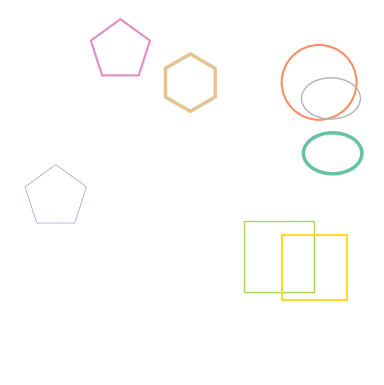[{"shape": "oval", "thickness": 2.5, "radius": 0.38, "center": [0.864, 0.602]}, {"shape": "circle", "thickness": 1.5, "radius": 0.49, "center": [0.829, 0.786]}, {"shape": "pentagon", "thickness": 0.5, "radius": 0.42, "center": [0.145, 0.489]}, {"shape": "pentagon", "thickness": 1.5, "radius": 0.4, "center": [0.313, 0.869]}, {"shape": "square", "thickness": 1, "radius": 0.46, "center": [0.725, 0.334]}, {"shape": "square", "thickness": 1.5, "radius": 0.42, "center": [0.816, 0.306]}, {"shape": "hexagon", "thickness": 2.5, "radius": 0.37, "center": [0.494, 0.785]}, {"shape": "oval", "thickness": 1, "radius": 0.38, "center": [0.86, 0.744]}]